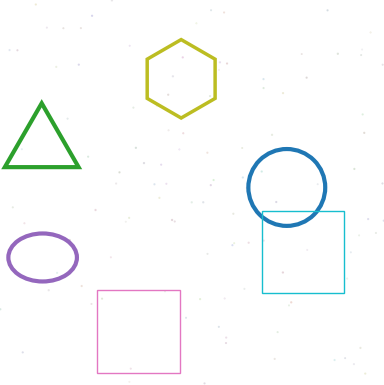[{"shape": "circle", "thickness": 3, "radius": 0.5, "center": [0.745, 0.513]}, {"shape": "triangle", "thickness": 3, "radius": 0.55, "center": [0.108, 0.621]}, {"shape": "oval", "thickness": 3, "radius": 0.45, "center": [0.111, 0.331]}, {"shape": "square", "thickness": 1, "radius": 0.54, "center": [0.359, 0.139]}, {"shape": "hexagon", "thickness": 2.5, "radius": 0.51, "center": [0.471, 0.795]}, {"shape": "square", "thickness": 1, "radius": 0.53, "center": [0.787, 0.346]}]